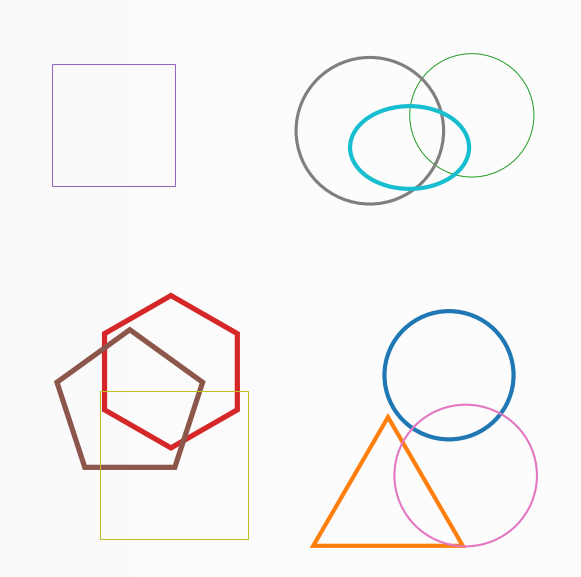[{"shape": "circle", "thickness": 2, "radius": 0.56, "center": [0.772, 0.349]}, {"shape": "triangle", "thickness": 2, "radius": 0.74, "center": [0.668, 0.128]}, {"shape": "circle", "thickness": 0.5, "radius": 0.53, "center": [0.812, 0.799]}, {"shape": "hexagon", "thickness": 2.5, "radius": 0.66, "center": [0.294, 0.355]}, {"shape": "square", "thickness": 0.5, "radius": 0.53, "center": [0.194, 0.783]}, {"shape": "pentagon", "thickness": 2.5, "radius": 0.66, "center": [0.223, 0.296]}, {"shape": "circle", "thickness": 1, "radius": 0.61, "center": [0.801, 0.176]}, {"shape": "circle", "thickness": 1.5, "radius": 0.63, "center": [0.636, 0.773]}, {"shape": "square", "thickness": 0.5, "radius": 0.64, "center": [0.3, 0.194]}, {"shape": "oval", "thickness": 2, "radius": 0.51, "center": [0.705, 0.744]}]